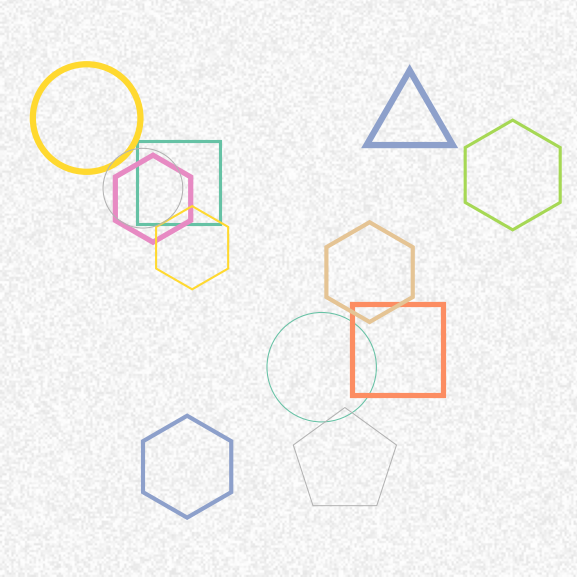[{"shape": "square", "thickness": 1.5, "radius": 0.36, "center": [0.309, 0.684]}, {"shape": "circle", "thickness": 0.5, "radius": 0.47, "center": [0.557, 0.363]}, {"shape": "square", "thickness": 2.5, "radius": 0.4, "center": [0.688, 0.394]}, {"shape": "triangle", "thickness": 3, "radius": 0.43, "center": [0.709, 0.791]}, {"shape": "hexagon", "thickness": 2, "radius": 0.44, "center": [0.324, 0.191]}, {"shape": "hexagon", "thickness": 2.5, "radius": 0.38, "center": [0.265, 0.655]}, {"shape": "hexagon", "thickness": 1.5, "radius": 0.47, "center": [0.888, 0.696]}, {"shape": "hexagon", "thickness": 1, "radius": 0.36, "center": [0.333, 0.57]}, {"shape": "circle", "thickness": 3, "radius": 0.47, "center": [0.15, 0.795]}, {"shape": "hexagon", "thickness": 2, "radius": 0.43, "center": [0.64, 0.528]}, {"shape": "circle", "thickness": 0.5, "radius": 0.35, "center": [0.247, 0.673]}, {"shape": "pentagon", "thickness": 0.5, "radius": 0.47, "center": [0.597, 0.2]}]